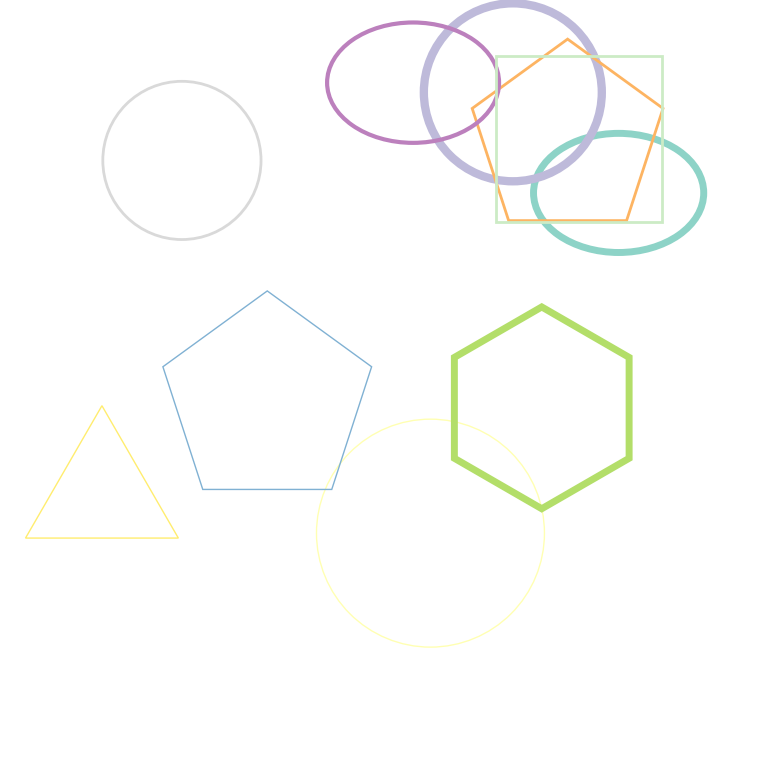[{"shape": "oval", "thickness": 2.5, "radius": 0.55, "center": [0.803, 0.749]}, {"shape": "circle", "thickness": 0.5, "radius": 0.74, "center": [0.559, 0.308]}, {"shape": "circle", "thickness": 3, "radius": 0.58, "center": [0.666, 0.88]}, {"shape": "pentagon", "thickness": 0.5, "radius": 0.71, "center": [0.347, 0.48]}, {"shape": "pentagon", "thickness": 1, "radius": 0.65, "center": [0.737, 0.819]}, {"shape": "hexagon", "thickness": 2.5, "radius": 0.66, "center": [0.704, 0.47]}, {"shape": "circle", "thickness": 1, "radius": 0.51, "center": [0.236, 0.792]}, {"shape": "oval", "thickness": 1.5, "radius": 0.56, "center": [0.536, 0.893]}, {"shape": "square", "thickness": 1, "radius": 0.54, "center": [0.752, 0.819]}, {"shape": "triangle", "thickness": 0.5, "radius": 0.57, "center": [0.132, 0.358]}]